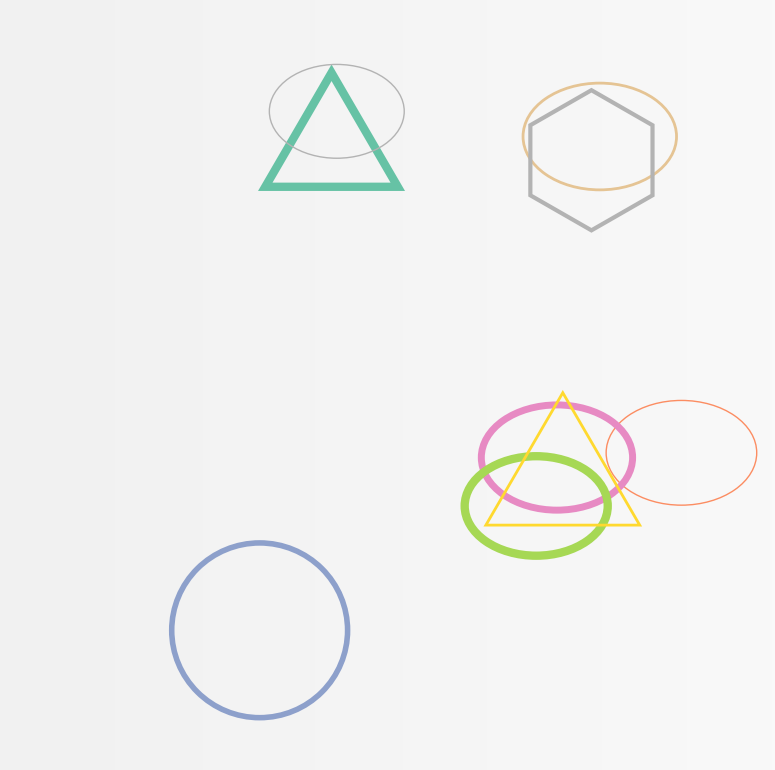[{"shape": "triangle", "thickness": 3, "radius": 0.49, "center": [0.428, 0.807]}, {"shape": "oval", "thickness": 0.5, "radius": 0.49, "center": [0.879, 0.412]}, {"shape": "circle", "thickness": 2, "radius": 0.57, "center": [0.335, 0.181]}, {"shape": "oval", "thickness": 2.5, "radius": 0.49, "center": [0.719, 0.406]}, {"shape": "oval", "thickness": 3, "radius": 0.46, "center": [0.692, 0.343]}, {"shape": "triangle", "thickness": 1, "radius": 0.57, "center": [0.726, 0.375]}, {"shape": "oval", "thickness": 1, "radius": 0.5, "center": [0.774, 0.823]}, {"shape": "oval", "thickness": 0.5, "radius": 0.44, "center": [0.435, 0.855]}, {"shape": "hexagon", "thickness": 1.5, "radius": 0.46, "center": [0.763, 0.792]}]